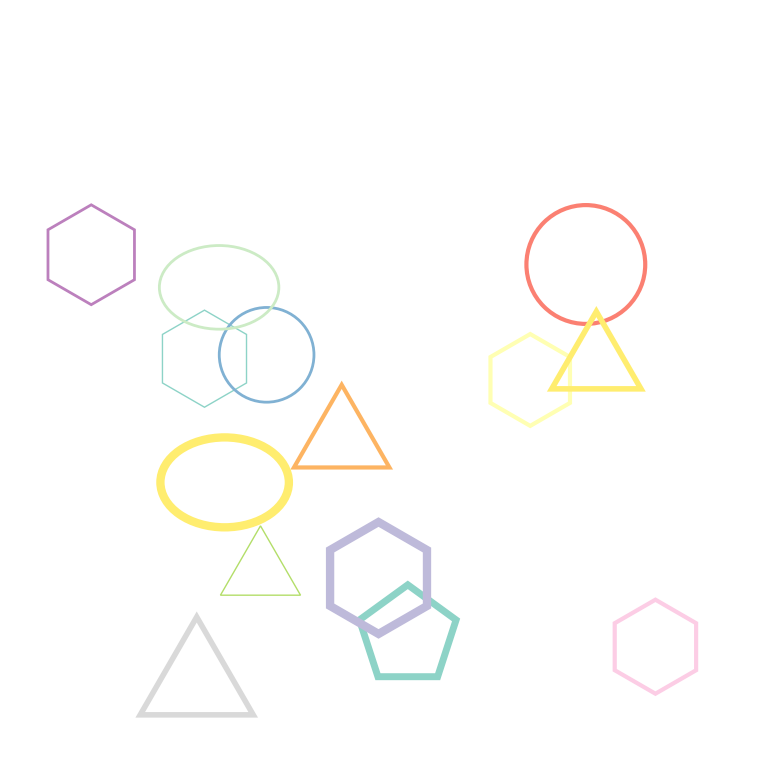[{"shape": "pentagon", "thickness": 2.5, "radius": 0.33, "center": [0.53, 0.175]}, {"shape": "hexagon", "thickness": 0.5, "radius": 0.32, "center": [0.266, 0.534]}, {"shape": "hexagon", "thickness": 1.5, "radius": 0.3, "center": [0.689, 0.507]}, {"shape": "hexagon", "thickness": 3, "radius": 0.36, "center": [0.492, 0.249]}, {"shape": "circle", "thickness": 1.5, "radius": 0.39, "center": [0.761, 0.656]}, {"shape": "circle", "thickness": 1, "radius": 0.31, "center": [0.346, 0.539]}, {"shape": "triangle", "thickness": 1.5, "radius": 0.36, "center": [0.444, 0.429]}, {"shape": "triangle", "thickness": 0.5, "radius": 0.3, "center": [0.338, 0.257]}, {"shape": "hexagon", "thickness": 1.5, "radius": 0.31, "center": [0.851, 0.16]}, {"shape": "triangle", "thickness": 2, "radius": 0.42, "center": [0.255, 0.114]}, {"shape": "hexagon", "thickness": 1, "radius": 0.32, "center": [0.118, 0.669]}, {"shape": "oval", "thickness": 1, "radius": 0.39, "center": [0.285, 0.627]}, {"shape": "oval", "thickness": 3, "radius": 0.42, "center": [0.292, 0.374]}, {"shape": "triangle", "thickness": 2, "radius": 0.33, "center": [0.774, 0.528]}]